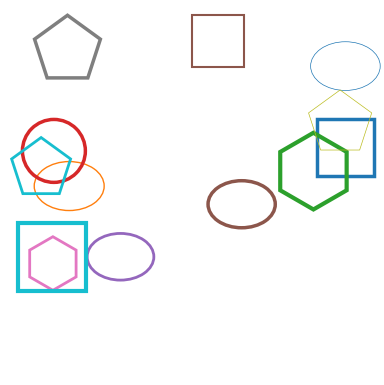[{"shape": "square", "thickness": 2.5, "radius": 0.37, "center": [0.898, 0.617]}, {"shape": "oval", "thickness": 0.5, "radius": 0.45, "center": [0.897, 0.828]}, {"shape": "oval", "thickness": 1, "radius": 0.45, "center": [0.18, 0.517]}, {"shape": "hexagon", "thickness": 3, "radius": 0.5, "center": [0.814, 0.556]}, {"shape": "circle", "thickness": 2.5, "radius": 0.41, "center": [0.14, 0.608]}, {"shape": "oval", "thickness": 2, "radius": 0.43, "center": [0.313, 0.333]}, {"shape": "oval", "thickness": 2.5, "radius": 0.44, "center": [0.628, 0.47]}, {"shape": "square", "thickness": 1.5, "radius": 0.34, "center": [0.566, 0.894]}, {"shape": "hexagon", "thickness": 2, "radius": 0.35, "center": [0.137, 0.316]}, {"shape": "pentagon", "thickness": 2.5, "radius": 0.45, "center": [0.175, 0.87]}, {"shape": "pentagon", "thickness": 0.5, "radius": 0.43, "center": [0.883, 0.68]}, {"shape": "square", "thickness": 3, "radius": 0.44, "center": [0.136, 0.333]}, {"shape": "pentagon", "thickness": 2, "radius": 0.4, "center": [0.107, 0.562]}]